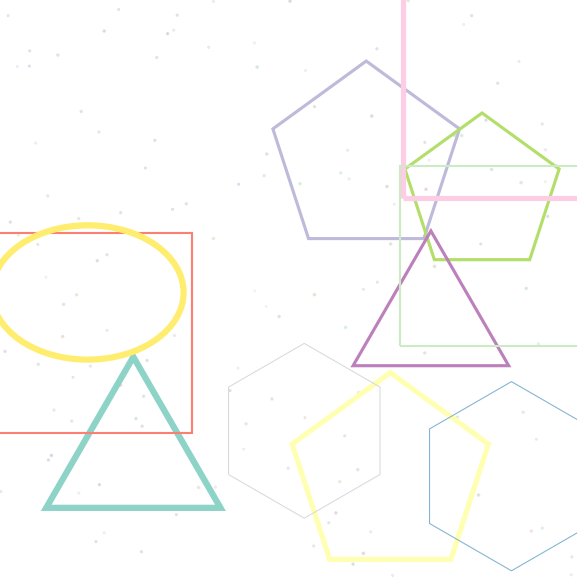[{"shape": "triangle", "thickness": 3, "radius": 0.87, "center": [0.231, 0.207]}, {"shape": "pentagon", "thickness": 2.5, "radius": 0.89, "center": [0.676, 0.175]}, {"shape": "pentagon", "thickness": 1.5, "radius": 0.85, "center": [0.634, 0.723]}, {"shape": "square", "thickness": 1, "radius": 0.86, "center": [0.16, 0.423]}, {"shape": "hexagon", "thickness": 0.5, "radius": 0.82, "center": [0.886, 0.175]}, {"shape": "pentagon", "thickness": 1.5, "radius": 0.7, "center": [0.835, 0.663]}, {"shape": "square", "thickness": 2.5, "radius": 0.89, "center": [0.876, 0.834]}, {"shape": "hexagon", "thickness": 0.5, "radius": 0.76, "center": [0.527, 0.253]}, {"shape": "triangle", "thickness": 1.5, "radius": 0.78, "center": [0.746, 0.444]}, {"shape": "square", "thickness": 1, "radius": 0.78, "center": [0.848, 0.556]}, {"shape": "oval", "thickness": 3, "radius": 0.83, "center": [0.152, 0.493]}]